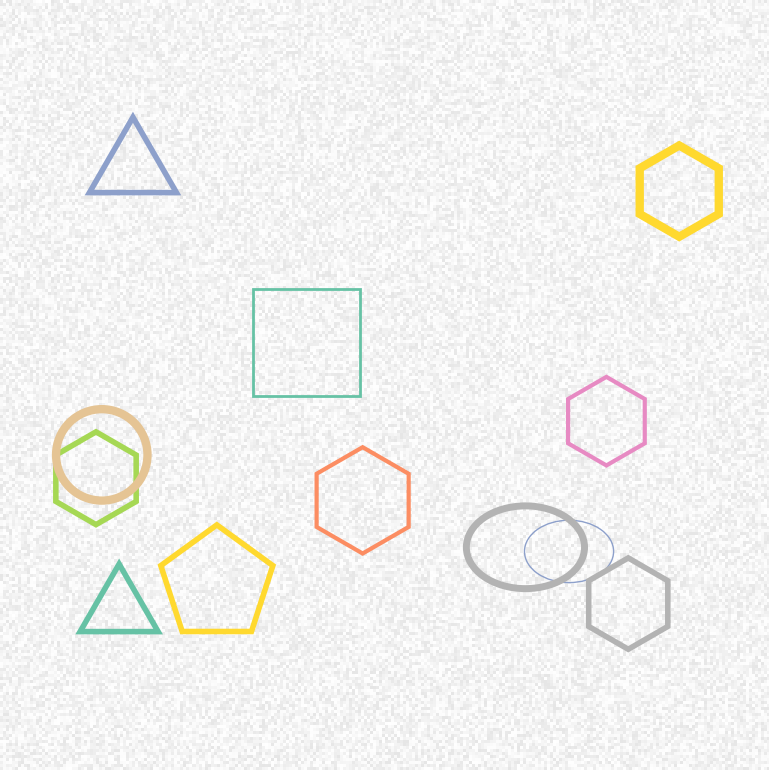[{"shape": "triangle", "thickness": 2, "radius": 0.29, "center": [0.155, 0.209]}, {"shape": "square", "thickness": 1, "radius": 0.35, "center": [0.399, 0.555]}, {"shape": "hexagon", "thickness": 1.5, "radius": 0.35, "center": [0.471, 0.35]}, {"shape": "oval", "thickness": 0.5, "radius": 0.29, "center": [0.739, 0.284]}, {"shape": "triangle", "thickness": 2, "radius": 0.33, "center": [0.173, 0.783]}, {"shape": "hexagon", "thickness": 1.5, "radius": 0.29, "center": [0.788, 0.453]}, {"shape": "hexagon", "thickness": 2, "radius": 0.3, "center": [0.125, 0.379]}, {"shape": "pentagon", "thickness": 2, "radius": 0.38, "center": [0.282, 0.242]}, {"shape": "hexagon", "thickness": 3, "radius": 0.3, "center": [0.882, 0.752]}, {"shape": "circle", "thickness": 3, "radius": 0.3, "center": [0.132, 0.409]}, {"shape": "hexagon", "thickness": 2, "radius": 0.3, "center": [0.816, 0.216]}, {"shape": "oval", "thickness": 2.5, "radius": 0.38, "center": [0.682, 0.289]}]